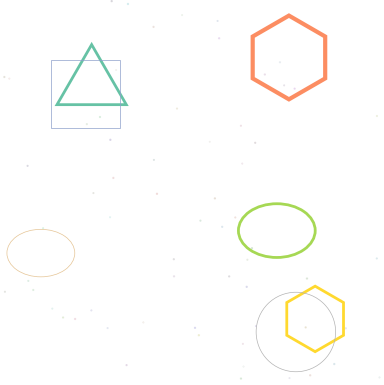[{"shape": "triangle", "thickness": 2, "radius": 0.52, "center": [0.238, 0.78]}, {"shape": "hexagon", "thickness": 3, "radius": 0.54, "center": [0.751, 0.851]}, {"shape": "square", "thickness": 0.5, "radius": 0.45, "center": [0.222, 0.756]}, {"shape": "oval", "thickness": 2, "radius": 0.5, "center": [0.719, 0.401]}, {"shape": "hexagon", "thickness": 2, "radius": 0.43, "center": [0.819, 0.172]}, {"shape": "oval", "thickness": 0.5, "radius": 0.44, "center": [0.106, 0.343]}, {"shape": "circle", "thickness": 0.5, "radius": 0.52, "center": [0.769, 0.138]}]